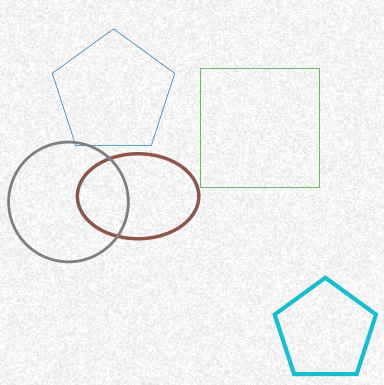[{"shape": "pentagon", "thickness": 0.5, "radius": 0.84, "center": [0.295, 0.758]}, {"shape": "square", "thickness": 0.5, "radius": 0.78, "center": [0.674, 0.669]}, {"shape": "oval", "thickness": 2.5, "radius": 0.79, "center": [0.359, 0.49]}, {"shape": "circle", "thickness": 2, "radius": 0.78, "center": [0.178, 0.475]}, {"shape": "pentagon", "thickness": 3, "radius": 0.69, "center": [0.845, 0.14]}]